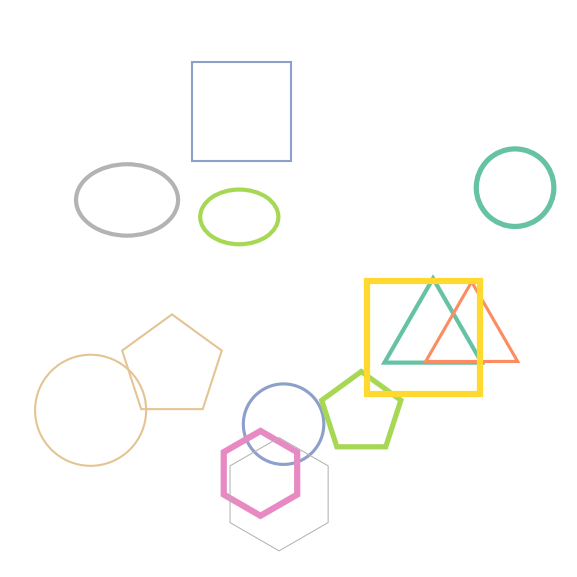[{"shape": "triangle", "thickness": 2, "radius": 0.49, "center": [0.75, 0.42]}, {"shape": "circle", "thickness": 2.5, "radius": 0.34, "center": [0.892, 0.674]}, {"shape": "triangle", "thickness": 1.5, "radius": 0.46, "center": [0.817, 0.419]}, {"shape": "square", "thickness": 1, "radius": 0.43, "center": [0.418, 0.807]}, {"shape": "circle", "thickness": 1.5, "radius": 0.35, "center": [0.491, 0.265]}, {"shape": "hexagon", "thickness": 3, "radius": 0.37, "center": [0.451, 0.179]}, {"shape": "oval", "thickness": 2, "radius": 0.34, "center": [0.414, 0.624]}, {"shape": "pentagon", "thickness": 2.5, "radius": 0.36, "center": [0.626, 0.284]}, {"shape": "square", "thickness": 3, "radius": 0.49, "center": [0.733, 0.415]}, {"shape": "circle", "thickness": 1, "radius": 0.48, "center": [0.157, 0.289]}, {"shape": "pentagon", "thickness": 1, "radius": 0.45, "center": [0.298, 0.364]}, {"shape": "oval", "thickness": 2, "radius": 0.44, "center": [0.22, 0.653]}, {"shape": "hexagon", "thickness": 0.5, "radius": 0.49, "center": [0.483, 0.143]}]